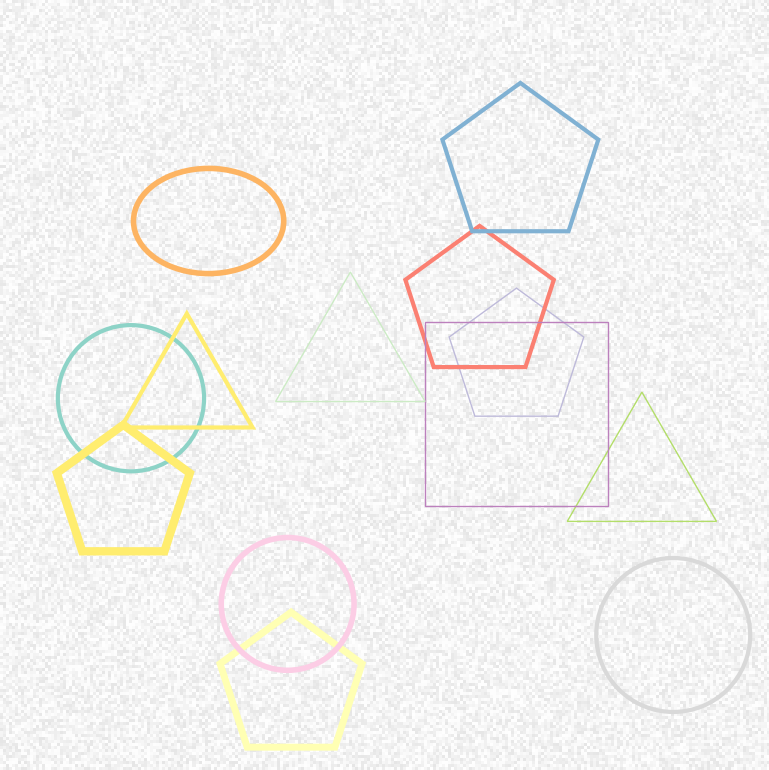[{"shape": "circle", "thickness": 1.5, "radius": 0.47, "center": [0.17, 0.483]}, {"shape": "pentagon", "thickness": 2.5, "radius": 0.48, "center": [0.378, 0.108]}, {"shape": "pentagon", "thickness": 0.5, "radius": 0.46, "center": [0.671, 0.534]}, {"shape": "pentagon", "thickness": 1.5, "radius": 0.51, "center": [0.623, 0.605]}, {"shape": "pentagon", "thickness": 1.5, "radius": 0.53, "center": [0.676, 0.786]}, {"shape": "oval", "thickness": 2, "radius": 0.49, "center": [0.271, 0.713]}, {"shape": "triangle", "thickness": 0.5, "radius": 0.56, "center": [0.834, 0.379]}, {"shape": "circle", "thickness": 2, "radius": 0.43, "center": [0.374, 0.216]}, {"shape": "circle", "thickness": 1.5, "radius": 0.5, "center": [0.874, 0.175]}, {"shape": "square", "thickness": 0.5, "radius": 0.6, "center": [0.671, 0.462]}, {"shape": "triangle", "thickness": 0.5, "radius": 0.56, "center": [0.455, 0.535]}, {"shape": "triangle", "thickness": 1.5, "radius": 0.49, "center": [0.243, 0.494]}, {"shape": "pentagon", "thickness": 3, "radius": 0.45, "center": [0.16, 0.357]}]